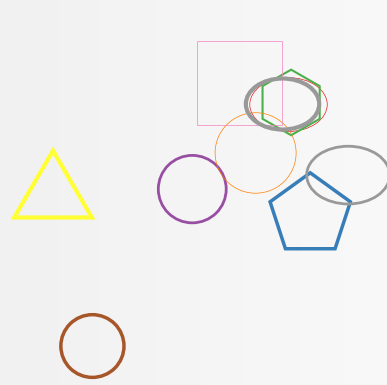[{"shape": "oval", "thickness": 0.5, "radius": 0.5, "center": [0.745, 0.728]}, {"shape": "pentagon", "thickness": 2.5, "radius": 0.55, "center": [0.801, 0.442]}, {"shape": "hexagon", "thickness": 1.5, "radius": 0.43, "center": [0.751, 0.734]}, {"shape": "circle", "thickness": 2, "radius": 0.44, "center": [0.496, 0.509]}, {"shape": "circle", "thickness": 0.5, "radius": 0.52, "center": [0.66, 0.603]}, {"shape": "triangle", "thickness": 3, "radius": 0.58, "center": [0.137, 0.493]}, {"shape": "circle", "thickness": 2.5, "radius": 0.41, "center": [0.238, 0.101]}, {"shape": "square", "thickness": 0.5, "radius": 0.55, "center": [0.619, 0.785]}, {"shape": "oval", "thickness": 3, "radius": 0.47, "center": [0.729, 0.73]}, {"shape": "oval", "thickness": 2, "radius": 0.54, "center": [0.899, 0.545]}]